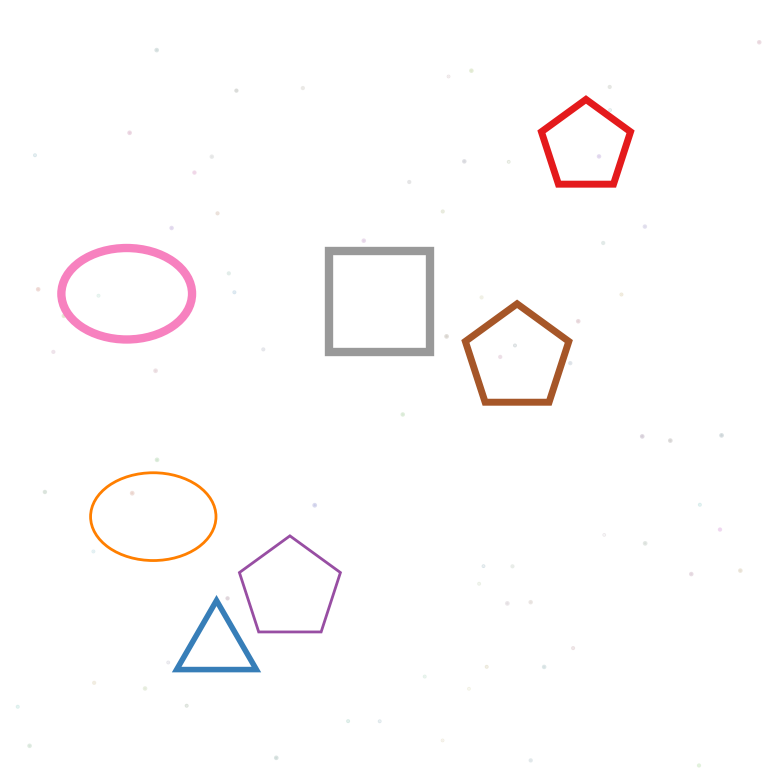[{"shape": "pentagon", "thickness": 2.5, "radius": 0.3, "center": [0.761, 0.81]}, {"shape": "triangle", "thickness": 2, "radius": 0.3, "center": [0.281, 0.16]}, {"shape": "pentagon", "thickness": 1, "radius": 0.34, "center": [0.377, 0.235]}, {"shape": "oval", "thickness": 1, "radius": 0.41, "center": [0.199, 0.329]}, {"shape": "pentagon", "thickness": 2.5, "radius": 0.35, "center": [0.672, 0.535]}, {"shape": "oval", "thickness": 3, "radius": 0.42, "center": [0.165, 0.619]}, {"shape": "square", "thickness": 3, "radius": 0.33, "center": [0.493, 0.609]}]